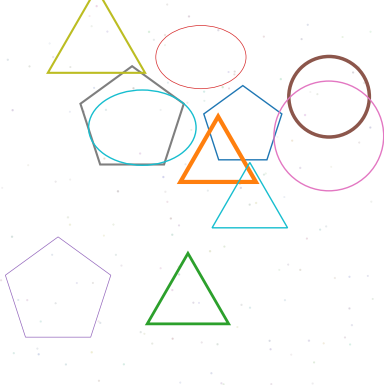[{"shape": "pentagon", "thickness": 1, "radius": 0.53, "center": [0.631, 0.671]}, {"shape": "triangle", "thickness": 3, "radius": 0.57, "center": [0.567, 0.584]}, {"shape": "triangle", "thickness": 2, "radius": 0.61, "center": [0.488, 0.22]}, {"shape": "oval", "thickness": 0.5, "radius": 0.59, "center": [0.522, 0.852]}, {"shape": "pentagon", "thickness": 0.5, "radius": 0.72, "center": [0.151, 0.241]}, {"shape": "circle", "thickness": 2.5, "radius": 0.52, "center": [0.855, 0.749]}, {"shape": "circle", "thickness": 1, "radius": 0.71, "center": [0.854, 0.647]}, {"shape": "pentagon", "thickness": 1.5, "radius": 0.71, "center": [0.343, 0.687]}, {"shape": "triangle", "thickness": 1.5, "radius": 0.73, "center": [0.251, 0.884]}, {"shape": "triangle", "thickness": 1, "radius": 0.57, "center": [0.649, 0.465]}, {"shape": "oval", "thickness": 1, "radius": 0.7, "center": [0.37, 0.668]}]